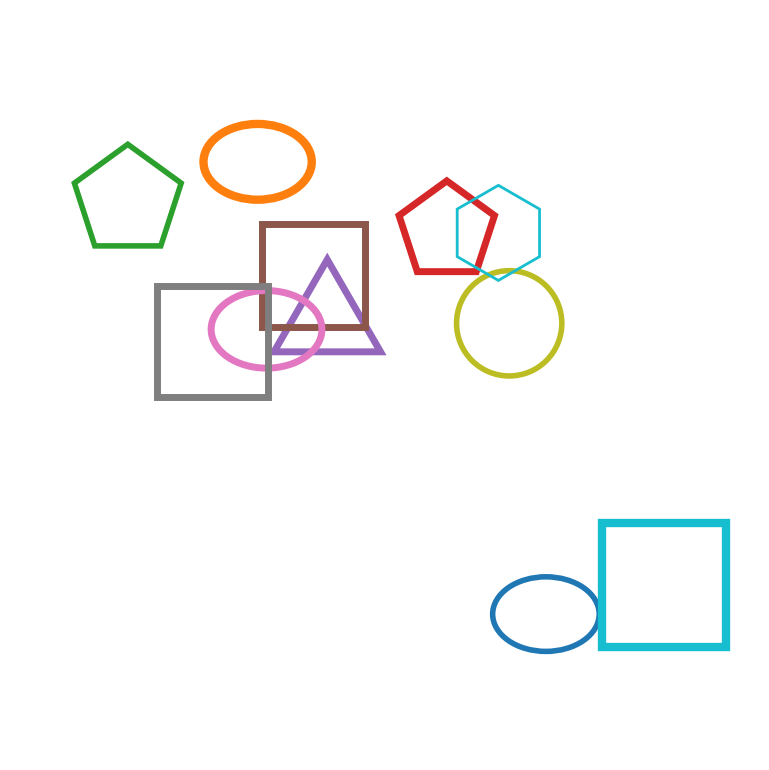[{"shape": "oval", "thickness": 2, "radius": 0.35, "center": [0.709, 0.202]}, {"shape": "oval", "thickness": 3, "radius": 0.35, "center": [0.335, 0.79]}, {"shape": "pentagon", "thickness": 2, "radius": 0.36, "center": [0.166, 0.74]}, {"shape": "pentagon", "thickness": 2.5, "radius": 0.33, "center": [0.58, 0.7]}, {"shape": "triangle", "thickness": 2.5, "radius": 0.4, "center": [0.425, 0.583]}, {"shape": "square", "thickness": 2.5, "radius": 0.34, "center": [0.407, 0.642]}, {"shape": "oval", "thickness": 2.5, "radius": 0.36, "center": [0.346, 0.572]}, {"shape": "square", "thickness": 2.5, "radius": 0.36, "center": [0.276, 0.557]}, {"shape": "circle", "thickness": 2, "radius": 0.34, "center": [0.661, 0.58]}, {"shape": "square", "thickness": 3, "radius": 0.4, "center": [0.862, 0.24]}, {"shape": "hexagon", "thickness": 1, "radius": 0.31, "center": [0.647, 0.698]}]